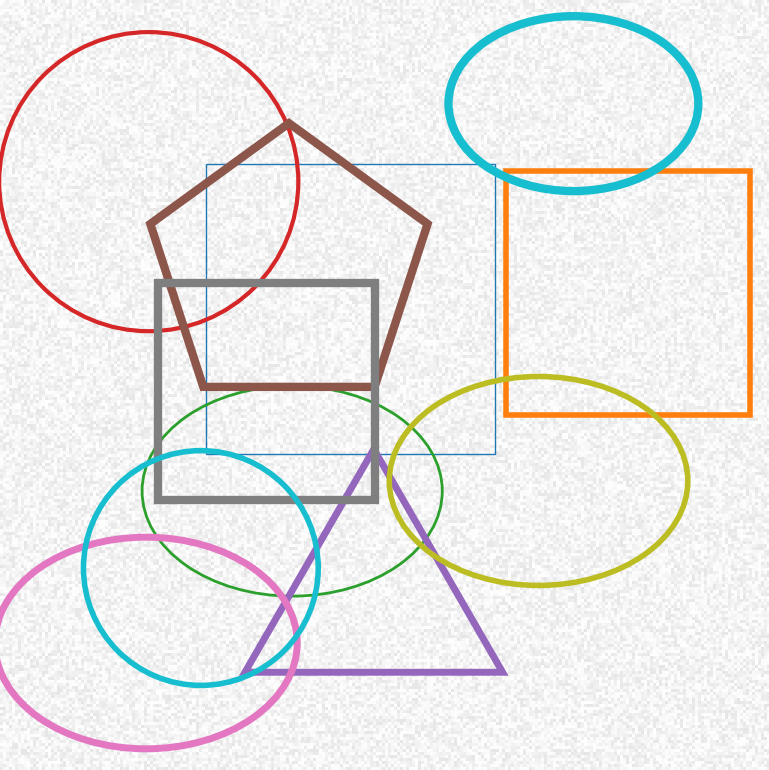[{"shape": "square", "thickness": 0.5, "radius": 0.94, "center": [0.455, 0.599]}, {"shape": "square", "thickness": 2, "radius": 0.8, "center": [0.816, 0.62]}, {"shape": "oval", "thickness": 1, "radius": 0.97, "center": [0.379, 0.362]}, {"shape": "circle", "thickness": 1.5, "radius": 0.97, "center": [0.193, 0.764]}, {"shape": "triangle", "thickness": 2.5, "radius": 0.97, "center": [0.485, 0.224]}, {"shape": "pentagon", "thickness": 3, "radius": 0.95, "center": [0.375, 0.651]}, {"shape": "oval", "thickness": 2.5, "radius": 0.98, "center": [0.19, 0.165]}, {"shape": "square", "thickness": 3, "radius": 0.7, "center": [0.346, 0.492]}, {"shape": "oval", "thickness": 2, "radius": 0.97, "center": [0.699, 0.375]}, {"shape": "circle", "thickness": 2, "radius": 0.76, "center": [0.261, 0.262]}, {"shape": "oval", "thickness": 3, "radius": 0.81, "center": [0.745, 0.865]}]